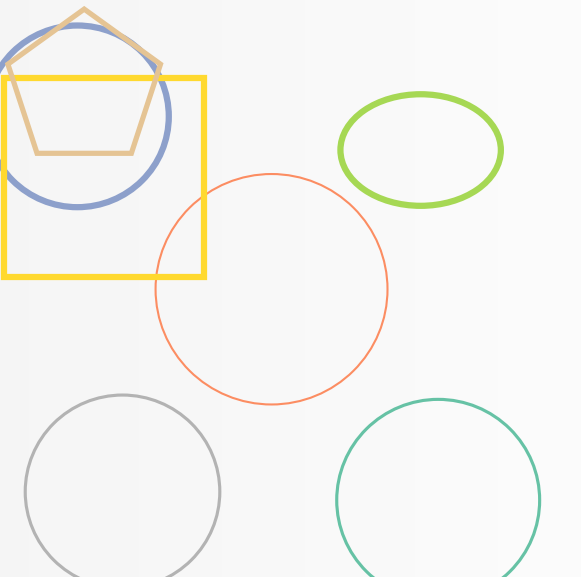[{"shape": "circle", "thickness": 1.5, "radius": 0.87, "center": [0.754, 0.133]}, {"shape": "circle", "thickness": 1, "radius": 1.0, "center": [0.467, 0.498]}, {"shape": "circle", "thickness": 3, "radius": 0.79, "center": [0.133, 0.798]}, {"shape": "oval", "thickness": 3, "radius": 0.69, "center": [0.724, 0.739]}, {"shape": "square", "thickness": 3, "radius": 0.86, "center": [0.179, 0.692]}, {"shape": "pentagon", "thickness": 2.5, "radius": 0.69, "center": [0.145, 0.845]}, {"shape": "circle", "thickness": 1.5, "radius": 0.84, "center": [0.211, 0.148]}]